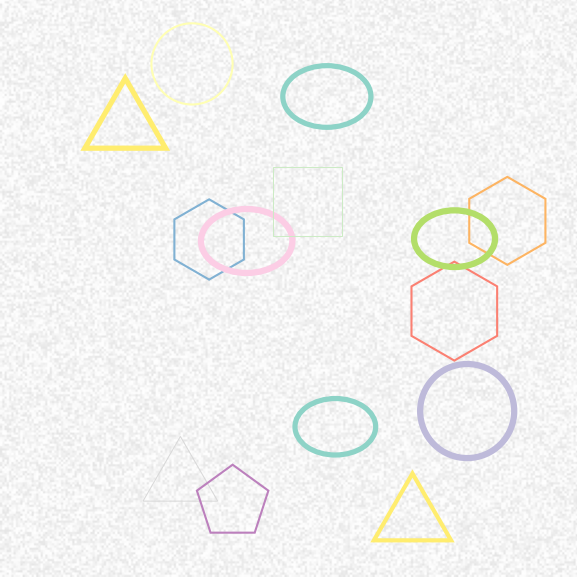[{"shape": "oval", "thickness": 2.5, "radius": 0.35, "center": [0.581, 0.26]}, {"shape": "oval", "thickness": 2.5, "radius": 0.38, "center": [0.566, 0.832]}, {"shape": "circle", "thickness": 1, "radius": 0.35, "center": [0.332, 0.889]}, {"shape": "circle", "thickness": 3, "radius": 0.41, "center": [0.809, 0.287]}, {"shape": "hexagon", "thickness": 1, "radius": 0.43, "center": [0.787, 0.46]}, {"shape": "hexagon", "thickness": 1, "radius": 0.35, "center": [0.362, 0.584]}, {"shape": "hexagon", "thickness": 1, "radius": 0.38, "center": [0.879, 0.617]}, {"shape": "oval", "thickness": 3, "radius": 0.35, "center": [0.787, 0.586]}, {"shape": "oval", "thickness": 3, "radius": 0.4, "center": [0.427, 0.582]}, {"shape": "triangle", "thickness": 0.5, "radius": 0.37, "center": [0.312, 0.169]}, {"shape": "pentagon", "thickness": 1, "radius": 0.33, "center": [0.403, 0.129]}, {"shape": "square", "thickness": 0.5, "radius": 0.3, "center": [0.533, 0.649]}, {"shape": "triangle", "thickness": 2.5, "radius": 0.4, "center": [0.217, 0.783]}, {"shape": "triangle", "thickness": 2, "radius": 0.39, "center": [0.714, 0.102]}]